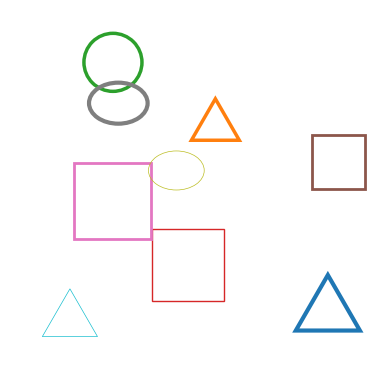[{"shape": "triangle", "thickness": 3, "radius": 0.48, "center": [0.852, 0.19]}, {"shape": "triangle", "thickness": 2.5, "radius": 0.36, "center": [0.559, 0.672]}, {"shape": "circle", "thickness": 2.5, "radius": 0.38, "center": [0.293, 0.838]}, {"shape": "square", "thickness": 1, "radius": 0.47, "center": [0.489, 0.313]}, {"shape": "square", "thickness": 2, "radius": 0.35, "center": [0.879, 0.579]}, {"shape": "square", "thickness": 2, "radius": 0.5, "center": [0.293, 0.478]}, {"shape": "oval", "thickness": 3, "radius": 0.38, "center": [0.307, 0.732]}, {"shape": "oval", "thickness": 0.5, "radius": 0.36, "center": [0.458, 0.557]}, {"shape": "triangle", "thickness": 0.5, "radius": 0.41, "center": [0.182, 0.167]}]